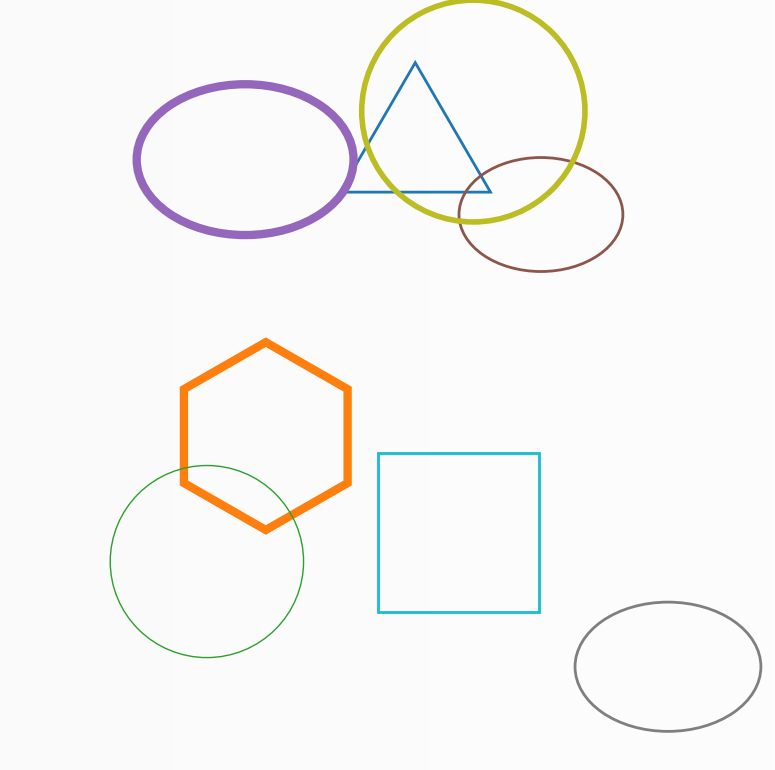[{"shape": "triangle", "thickness": 1, "radius": 0.56, "center": [0.536, 0.807]}, {"shape": "hexagon", "thickness": 3, "radius": 0.61, "center": [0.343, 0.434]}, {"shape": "circle", "thickness": 0.5, "radius": 0.62, "center": [0.267, 0.271]}, {"shape": "oval", "thickness": 3, "radius": 0.7, "center": [0.316, 0.793]}, {"shape": "oval", "thickness": 1, "radius": 0.53, "center": [0.698, 0.721]}, {"shape": "oval", "thickness": 1, "radius": 0.6, "center": [0.862, 0.134]}, {"shape": "circle", "thickness": 2, "radius": 0.72, "center": [0.611, 0.856]}, {"shape": "square", "thickness": 1, "radius": 0.52, "center": [0.592, 0.308]}]